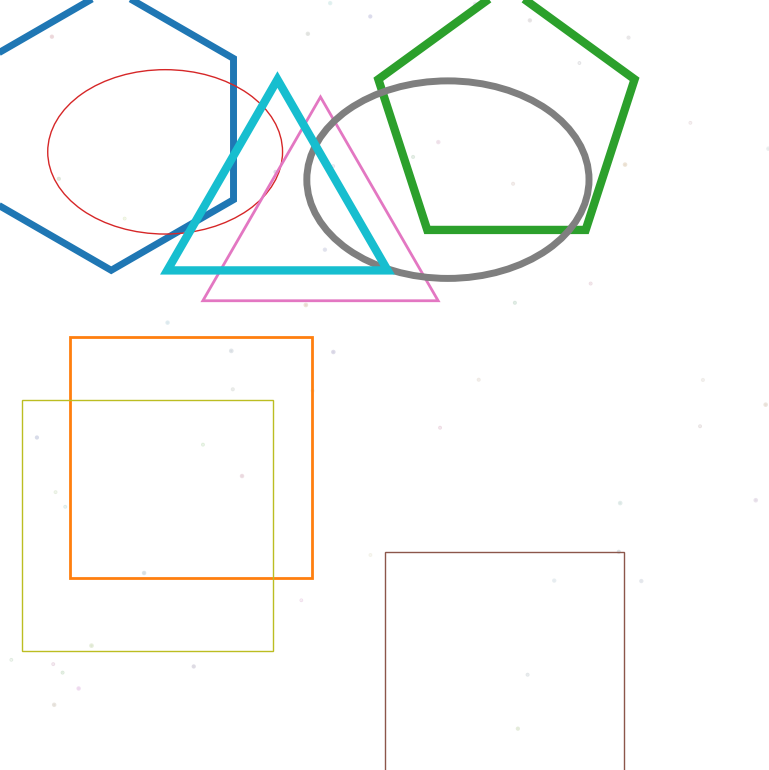[{"shape": "hexagon", "thickness": 2.5, "radius": 0.92, "center": [0.144, 0.832]}, {"shape": "square", "thickness": 1, "radius": 0.78, "center": [0.248, 0.406]}, {"shape": "pentagon", "thickness": 3, "radius": 0.87, "center": [0.658, 0.843]}, {"shape": "oval", "thickness": 0.5, "radius": 0.76, "center": [0.214, 0.803]}, {"shape": "square", "thickness": 0.5, "radius": 0.78, "center": [0.655, 0.128]}, {"shape": "triangle", "thickness": 1, "radius": 0.88, "center": [0.416, 0.698]}, {"shape": "oval", "thickness": 2.5, "radius": 0.92, "center": [0.582, 0.767]}, {"shape": "square", "thickness": 0.5, "radius": 0.81, "center": [0.191, 0.318]}, {"shape": "triangle", "thickness": 3, "radius": 0.83, "center": [0.36, 0.731]}]